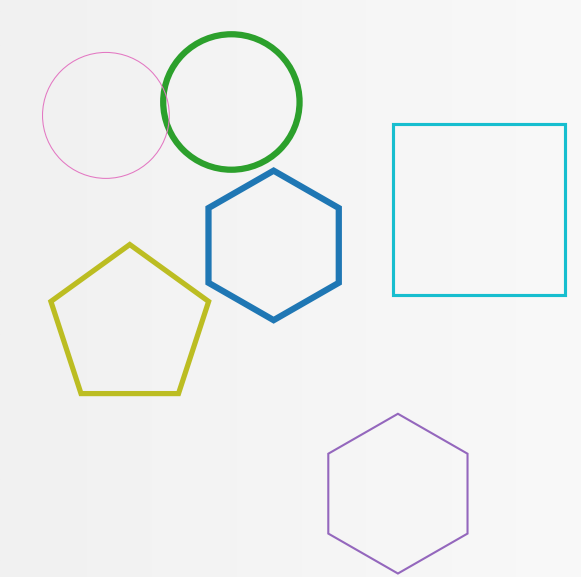[{"shape": "hexagon", "thickness": 3, "radius": 0.65, "center": [0.471, 0.574]}, {"shape": "circle", "thickness": 3, "radius": 0.59, "center": [0.398, 0.823]}, {"shape": "hexagon", "thickness": 1, "radius": 0.69, "center": [0.685, 0.144]}, {"shape": "circle", "thickness": 0.5, "radius": 0.55, "center": [0.182, 0.799]}, {"shape": "pentagon", "thickness": 2.5, "radius": 0.71, "center": [0.223, 0.433]}, {"shape": "square", "thickness": 1.5, "radius": 0.74, "center": [0.824, 0.636]}]